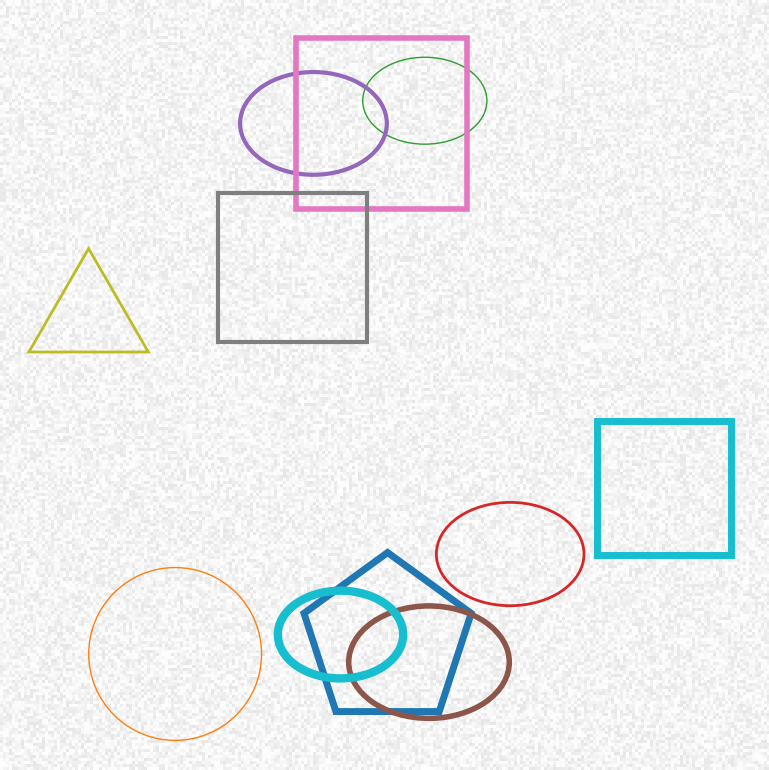[{"shape": "pentagon", "thickness": 2.5, "radius": 0.57, "center": [0.503, 0.168]}, {"shape": "circle", "thickness": 0.5, "radius": 0.56, "center": [0.227, 0.151]}, {"shape": "oval", "thickness": 0.5, "radius": 0.4, "center": [0.552, 0.869]}, {"shape": "oval", "thickness": 1, "radius": 0.48, "center": [0.663, 0.28]}, {"shape": "oval", "thickness": 1.5, "radius": 0.48, "center": [0.407, 0.84]}, {"shape": "oval", "thickness": 2, "radius": 0.52, "center": [0.557, 0.14]}, {"shape": "square", "thickness": 2, "radius": 0.56, "center": [0.495, 0.839]}, {"shape": "square", "thickness": 1.5, "radius": 0.48, "center": [0.38, 0.652]}, {"shape": "triangle", "thickness": 1, "radius": 0.45, "center": [0.115, 0.588]}, {"shape": "square", "thickness": 2.5, "radius": 0.43, "center": [0.862, 0.366]}, {"shape": "oval", "thickness": 3, "radius": 0.41, "center": [0.442, 0.176]}]